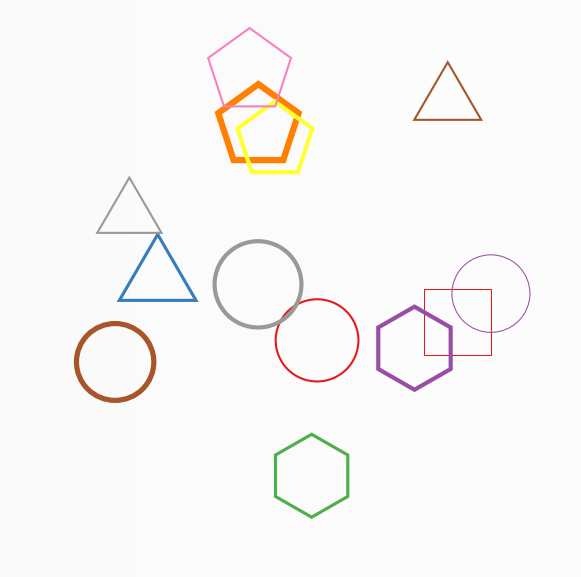[{"shape": "square", "thickness": 0.5, "radius": 0.29, "center": [0.787, 0.441]}, {"shape": "circle", "thickness": 1, "radius": 0.36, "center": [0.545, 0.41]}, {"shape": "triangle", "thickness": 1.5, "radius": 0.38, "center": [0.271, 0.517]}, {"shape": "hexagon", "thickness": 1.5, "radius": 0.36, "center": [0.536, 0.175]}, {"shape": "circle", "thickness": 0.5, "radius": 0.34, "center": [0.845, 0.491]}, {"shape": "hexagon", "thickness": 2, "radius": 0.36, "center": [0.713, 0.396]}, {"shape": "pentagon", "thickness": 3, "radius": 0.36, "center": [0.445, 0.781]}, {"shape": "pentagon", "thickness": 2, "radius": 0.34, "center": [0.473, 0.756]}, {"shape": "circle", "thickness": 2.5, "radius": 0.33, "center": [0.198, 0.372]}, {"shape": "triangle", "thickness": 1, "radius": 0.33, "center": [0.77, 0.825]}, {"shape": "pentagon", "thickness": 1, "radius": 0.37, "center": [0.429, 0.876]}, {"shape": "circle", "thickness": 2, "radius": 0.37, "center": [0.444, 0.507]}, {"shape": "triangle", "thickness": 1, "radius": 0.32, "center": [0.223, 0.628]}]